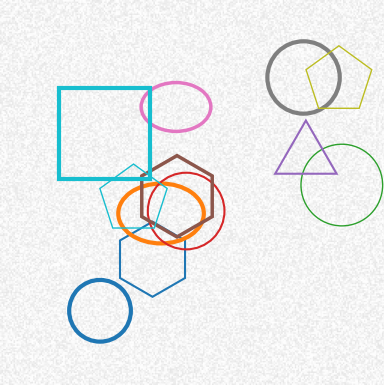[{"shape": "hexagon", "thickness": 1.5, "radius": 0.49, "center": [0.396, 0.327]}, {"shape": "circle", "thickness": 3, "radius": 0.4, "center": [0.26, 0.193]}, {"shape": "oval", "thickness": 3, "radius": 0.56, "center": [0.418, 0.445]}, {"shape": "circle", "thickness": 1, "radius": 0.53, "center": [0.888, 0.519]}, {"shape": "circle", "thickness": 1.5, "radius": 0.5, "center": [0.483, 0.452]}, {"shape": "triangle", "thickness": 1.5, "radius": 0.46, "center": [0.795, 0.595]}, {"shape": "hexagon", "thickness": 2.5, "radius": 0.53, "center": [0.46, 0.49]}, {"shape": "oval", "thickness": 2.5, "radius": 0.45, "center": [0.457, 0.722]}, {"shape": "circle", "thickness": 3, "radius": 0.47, "center": [0.788, 0.799]}, {"shape": "pentagon", "thickness": 1, "radius": 0.45, "center": [0.88, 0.791]}, {"shape": "pentagon", "thickness": 1, "radius": 0.46, "center": [0.347, 0.482]}, {"shape": "square", "thickness": 3, "radius": 0.59, "center": [0.272, 0.654]}]